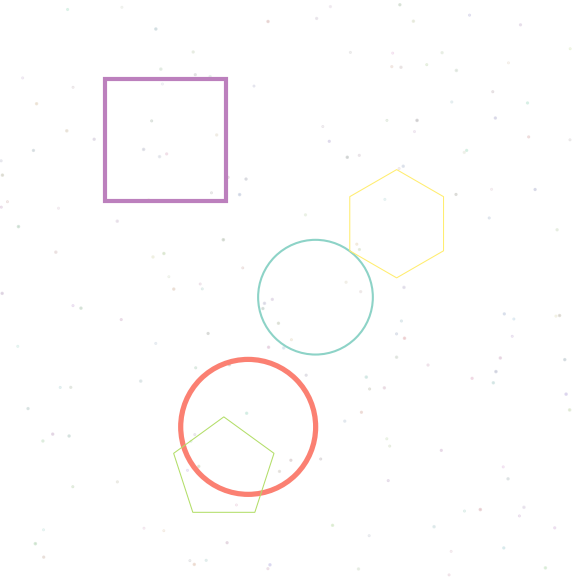[{"shape": "circle", "thickness": 1, "radius": 0.5, "center": [0.546, 0.485]}, {"shape": "circle", "thickness": 2.5, "radius": 0.58, "center": [0.43, 0.26]}, {"shape": "pentagon", "thickness": 0.5, "radius": 0.46, "center": [0.388, 0.186]}, {"shape": "square", "thickness": 2, "radius": 0.53, "center": [0.287, 0.757]}, {"shape": "hexagon", "thickness": 0.5, "radius": 0.47, "center": [0.687, 0.612]}]